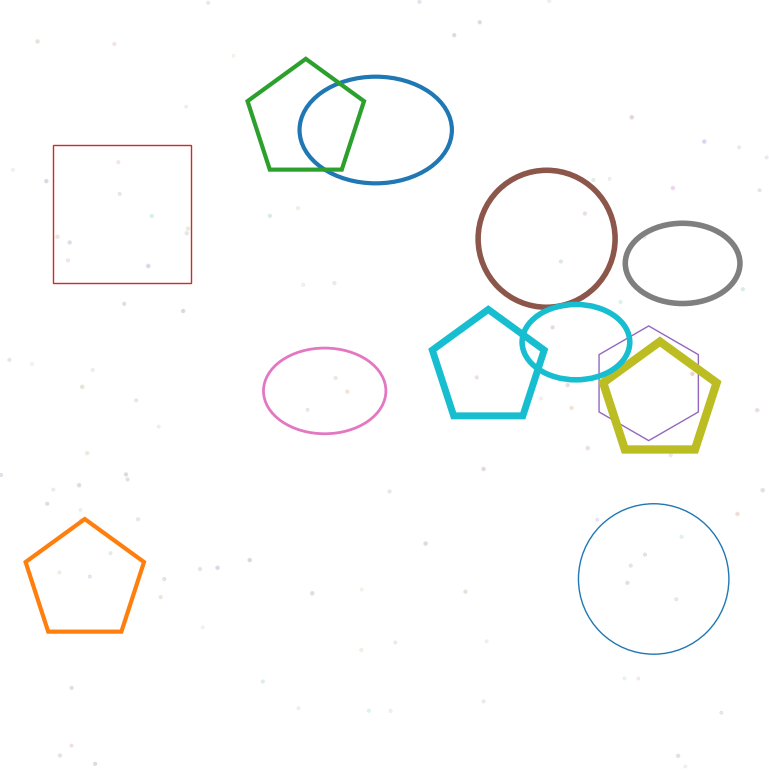[{"shape": "circle", "thickness": 0.5, "radius": 0.49, "center": [0.849, 0.248]}, {"shape": "oval", "thickness": 1.5, "radius": 0.49, "center": [0.488, 0.831]}, {"shape": "pentagon", "thickness": 1.5, "radius": 0.4, "center": [0.11, 0.245]}, {"shape": "pentagon", "thickness": 1.5, "radius": 0.4, "center": [0.397, 0.844]}, {"shape": "square", "thickness": 0.5, "radius": 0.45, "center": [0.158, 0.722]}, {"shape": "hexagon", "thickness": 0.5, "radius": 0.37, "center": [0.842, 0.502]}, {"shape": "circle", "thickness": 2, "radius": 0.44, "center": [0.71, 0.69]}, {"shape": "oval", "thickness": 1, "radius": 0.4, "center": [0.422, 0.492]}, {"shape": "oval", "thickness": 2, "radius": 0.37, "center": [0.887, 0.658]}, {"shape": "pentagon", "thickness": 3, "radius": 0.39, "center": [0.857, 0.479]}, {"shape": "pentagon", "thickness": 2.5, "radius": 0.38, "center": [0.634, 0.522]}, {"shape": "oval", "thickness": 2, "radius": 0.35, "center": [0.748, 0.556]}]